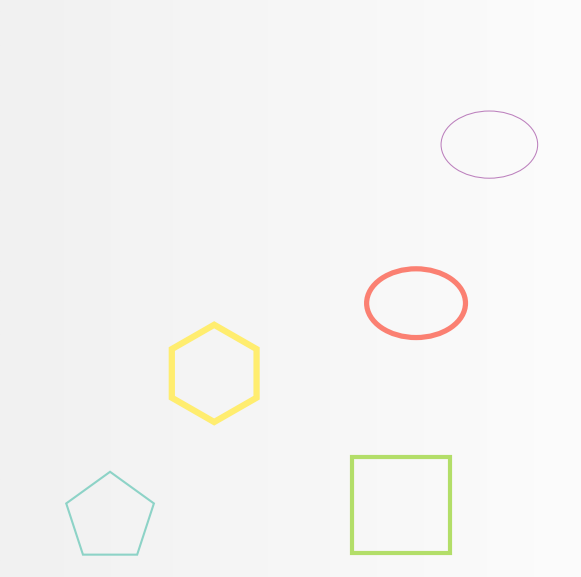[{"shape": "pentagon", "thickness": 1, "radius": 0.4, "center": [0.189, 0.103]}, {"shape": "oval", "thickness": 2.5, "radius": 0.43, "center": [0.716, 0.474]}, {"shape": "square", "thickness": 2, "radius": 0.42, "center": [0.69, 0.125]}, {"shape": "oval", "thickness": 0.5, "radius": 0.42, "center": [0.842, 0.749]}, {"shape": "hexagon", "thickness": 3, "radius": 0.42, "center": [0.368, 0.353]}]